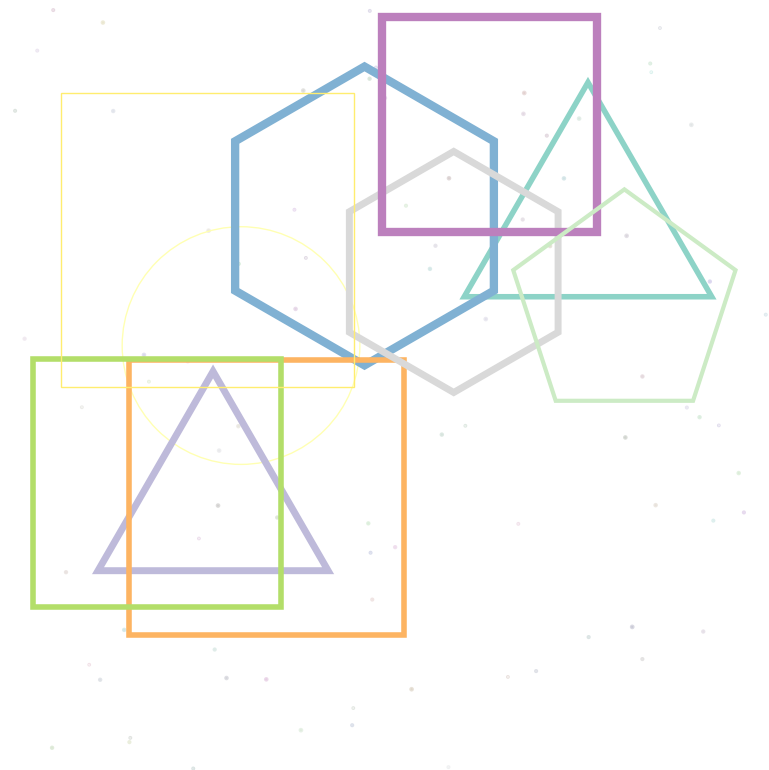[{"shape": "triangle", "thickness": 2, "radius": 0.93, "center": [0.764, 0.707]}, {"shape": "circle", "thickness": 0.5, "radius": 0.77, "center": [0.313, 0.551]}, {"shape": "triangle", "thickness": 2.5, "radius": 0.86, "center": [0.277, 0.345]}, {"shape": "hexagon", "thickness": 3, "radius": 0.97, "center": [0.473, 0.72]}, {"shape": "square", "thickness": 2, "radius": 0.89, "center": [0.346, 0.354]}, {"shape": "square", "thickness": 2, "radius": 0.8, "center": [0.204, 0.373]}, {"shape": "hexagon", "thickness": 2.5, "radius": 0.78, "center": [0.589, 0.647]}, {"shape": "square", "thickness": 3, "radius": 0.7, "center": [0.636, 0.838]}, {"shape": "pentagon", "thickness": 1.5, "radius": 0.76, "center": [0.811, 0.602]}, {"shape": "square", "thickness": 0.5, "radius": 0.95, "center": [0.27, 0.688]}]